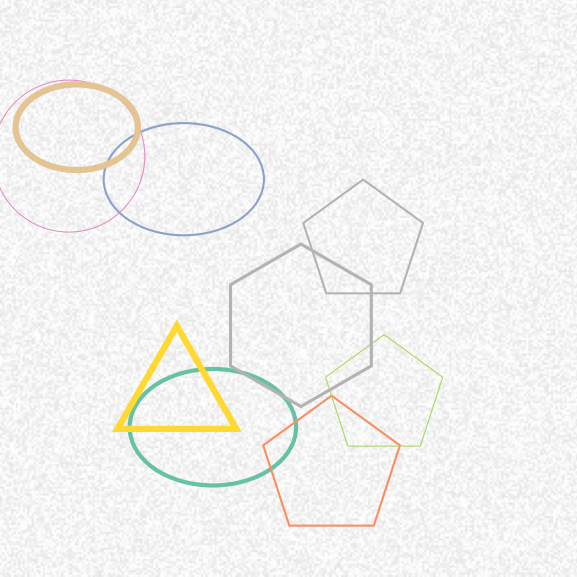[{"shape": "oval", "thickness": 2, "radius": 0.72, "center": [0.369, 0.259]}, {"shape": "pentagon", "thickness": 1, "radius": 0.62, "center": [0.574, 0.19]}, {"shape": "oval", "thickness": 1, "radius": 0.69, "center": [0.318, 0.689]}, {"shape": "circle", "thickness": 0.5, "radius": 0.66, "center": [0.119, 0.729]}, {"shape": "pentagon", "thickness": 0.5, "radius": 0.53, "center": [0.665, 0.313]}, {"shape": "triangle", "thickness": 3, "radius": 0.59, "center": [0.306, 0.316]}, {"shape": "oval", "thickness": 3, "radius": 0.53, "center": [0.133, 0.779]}, {"shape": "hexagon", "thickness": 1.5, "radius": 0.7, "center": [0.521, 0.436]}, {"shape": "pentagon", "thickness": 1, "radius": 0.54, "center": [0.629, 0.579]}]